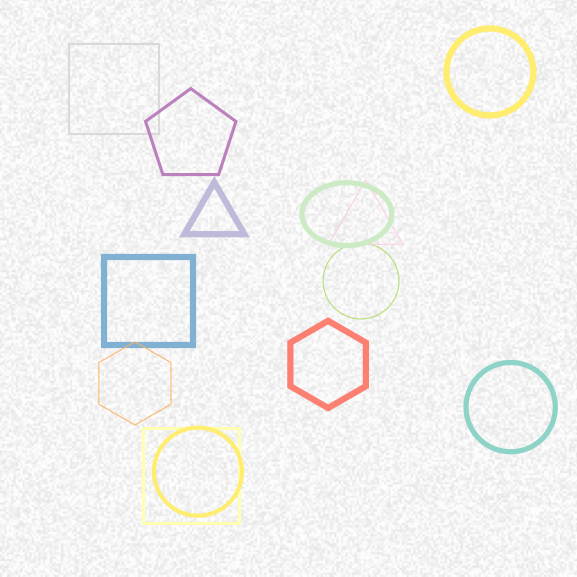[{"shape": "circle", "thickness": 2.5, "radius": 0.39, "center": [0.884, 0.294]}, {"shape": "square", "thickness": 1.5, "radius": 0.41, "center": [0.331, 0.176]}, {"shape": "triangle", "thickness": 3, "radius": 0.3, "center": [0.371, 0.624]}, {"shape": "hexagon", "thickness": 3, "radius": 0.38, "center": [0.568, 0.368]}, {"shape": "square", "thickness": 3, "radius": 0.38, "center": [0.257, 0.478]}, {"shape": "hexagon", "thickness": 0.5, "radius": 0.36, "center": [0.234, 0.335]}, {"shape": "circle", "thickness": 0.5, "radius": 0.33, "center": [0.625, 0.513]}, {"shape": "triangle", "thickness": 0.5, "radius": 0.37, "center": [0.633, 0.613]}, {"shape": "square", "thickness": 1, "radius": 0.39, "center": [0.197, 0.845]}, {"shape": "pentagon", "thickness": 1.5, "radius": 0.41, "center": [0.33, 0.763]}, {"shape": "oval", "thickness": 2.5, "radius": 0.39, "center": [0.601, 0.628]}, {"shape": "circle", "thickness": 3, "radius": 0.38, "center": [0.848, 0.875]}, {"shape": "circle", "thickness": 2, "radius": 0.38, "center": [0.343, 0.182]}]